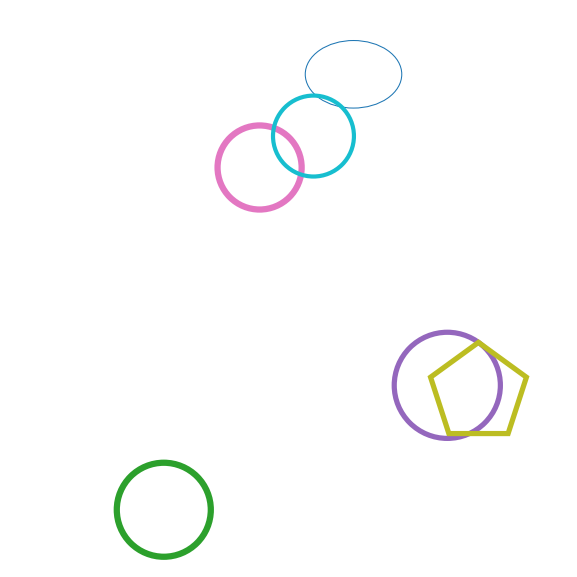[{"shape": "oval", "thickness": 0.5, "radius": 0.42, "center": [0.612, 0.87]}, {"shape": "circle", "thickness": 3, "radius": 0.41, "center": [0.284, 0.116]}, {"shape": "circle", "thickness": 2.5, "radius": 0.46, "center": [0.775, 0.332]}, {"shape": "circle", "thickness": 3, "radius": 0.36, "center": [0.45, 0.709]}, {"shape": "pentagon", "thickness": 2.5, "radius": 0.44, "center": [0.829, 0.319]}, {"shape": "circle", "thickness": 2, "radius": 0.35, "center": [0.543, 0.764]}]